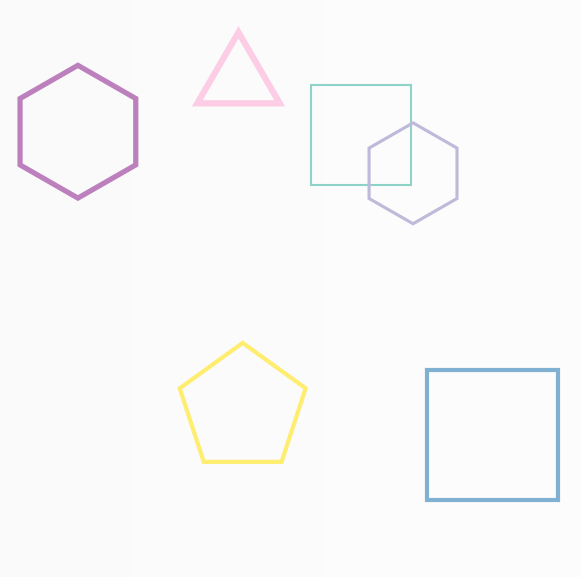[{"shape": "square", "thickness": 1, "radius": 0.43, "center": [0.621, 0.766]}, {"shape": "hexagon", "thickness": 1.5, "radius": 0.44, "center": [0.711, 0.699]}, {"shape": "square", "thickness": 2, "radius": 0.56, "center": [0.847, 0.246]}, {"shape": "triangle", "thickness": 3, "radius": 0.41, "center": [0.41, 0.861]}, {"shape": "hexagon", "thickness": 2.5, "radius": 0.57, "center": [0.134, 0.771]}, {"shape": "pentagon", "thickness": 2, "radius": 0.57, "center": [0.417, 0.292]}]